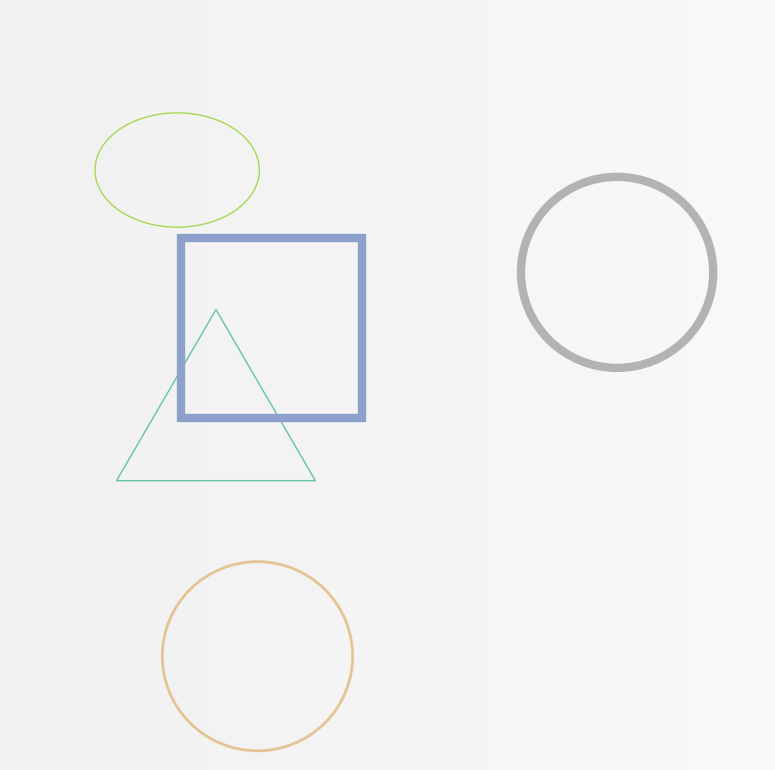[{"shape": "triangle", "thickness": 0.5, "radius": 0.74, "center": [0.279, 0.45]}, {"shape": "square", "thickness": 3, "radius": 0.58, "center": [0.35, 0.574]}, {"shape": "oval", "thickness": 0.5, "radius": 0.53, "center": [0.229, 0.779]}, {"shape": "circle", "thickness": 1, "radius": 0.61, "center": [0.332, 0.148]}, {"shape": "circle", "thickness": 3, "radius": 0.62, "center": [0.796, 0.646]}]